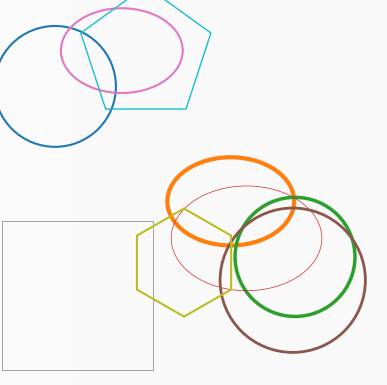[{"shape": "circle", "thickness": 1.5, "radius": 0.78, "center": [0.142, 0.776]}, {"shape": "oval", "thickness": 3, "radius": 0.82, "center": [0.595, 0.477]}, {"shape": "circle", "thickness": 2.5, "radius": 0.77, "center": [0.761, 0.333]}, {"shape": "oval", "thickness": 0.5, "radius": 0.97, "center": [0.636, 0.381]}, {"shape": "circle", "thickness": 2, "radius": 0.94, "center": [0.755, 0.272]}, {"shape": "oval", "thickness": 1.5, "radius": 0.79, "center": [0.314, 0.869]}, {"shape": "square", "thickness": 0.5, "radius": 0.97, "center": [0.201, 0.232]}, {"shape": "hexagon", "thickness": 1.5, "radius": 0.7, "center": [0.475, 0.318]}, {"shape": "pentagon", "thickness": 1, "radius": 0.88, "center": [0.376, 0.86]}]